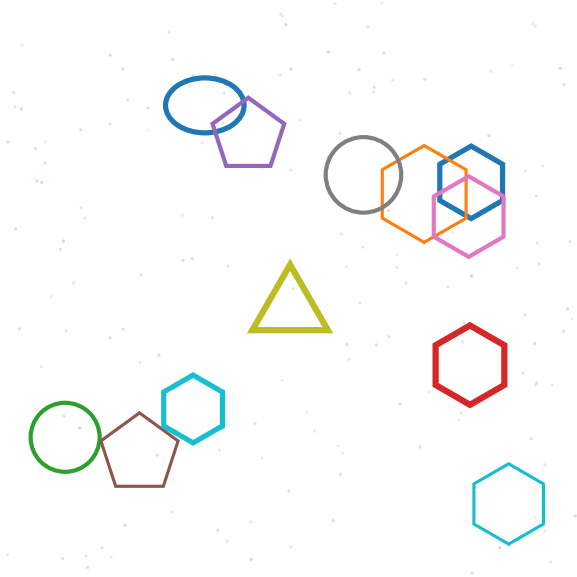[{"shape": "oval", "thickness": 2.5, "radius": 0.34, "center": [0.355, 0.817]}, {"shape": "hexagon", "thickness": 2.5, "radius": 0.31, "center": [0.816, 0.683]}, {"shape": "hexagon", "thickness": 1.5, "radius": 0.42, "center": [0.735, 0.663]}, {"shape": "circle", "thickness": 2, "radius": 0.3, "center": [0.113, 0.242]}, {"shape": "hexagon", "thickness": 3, "radius": 0.34, "center": [0.814, 0.367]}, {"shape": "pentagon", "thickness": 2, "radius": 0.33, "center": [0.43, 0.765]}, {"shape": "pentagon", "thickness": 1.5, "radius": 0.35, "center": [0.242, 0.214]}, {"shape": "hexagon", "thickness": 2, "radius": 0.35, "center": [0.812, 0.624]}, {"shape": "circle", "thickness": 2, "radius": 0.33, "center": [0.629, 0.696]}, {"shape": "triangle", "thickness": 3, "radius": 0.38, "center": [0.502, 0.465]}, {"shape": "hexagon", "thickness": 2.5, "radius": 0.29, "center": [0.334, 0.291]}, {"shape": "hexagon", "thickness": 1.5, "radius": 0.35, "center": [0.881, 0.126]}]